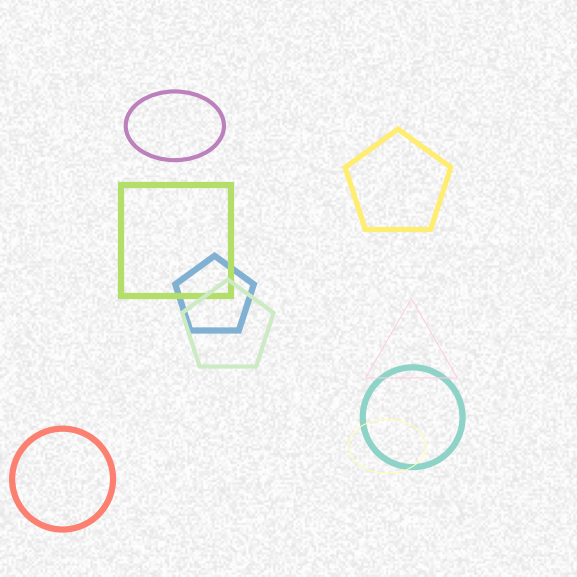[{"shape": "circle", "thickness": 3, "radius": 0.43, "center": [0.715, 0.277]}, {"shape": "oval", "thickness": 0.5, "radius": 0.33, "center": [0.67, 0.226]}, {"shape": "circle", "thickness": 3, "radius": 0.44, "center": [0.108, 0.17]}, {"shape": "pentagon", "thickness": 3, "radius": 0.36, "center": [0.372, 0.485]}, {"shape": "square", "thickness": 3, "radius": 0.48, "center": [0.305, 0.582]}, {"shape": "triangle", "thickness": 0.5, "radius": 0.46, "center": [0.712, 0.391]}, {"shape": "oval", "thickness": 2, "radius": 0.43, "center": [0.303, 0.781]}, {"shape": "pentagon", "thickness": 2, "radius": 0.42, "center": [0.395, 0.432]}, {"shape": "pentagon", "thickness": 2.5, "radius": 0.48, "center": [0.689, 0.679]}]